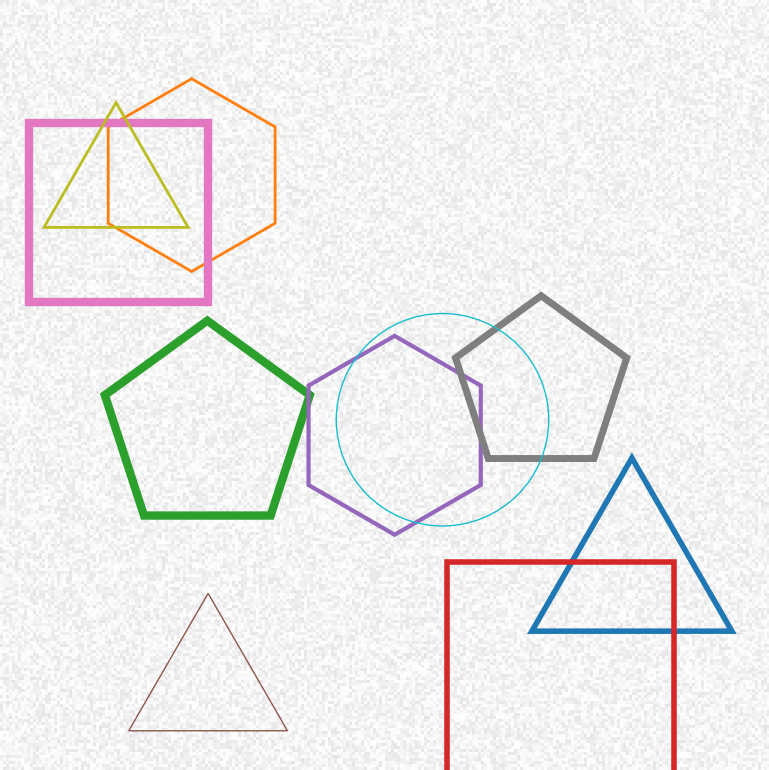[{"shape": "triangle", "thickness": 2, "radius": 0.75, "center": [0.821, 0.255]}, {"shape": "hexagon", "thickness": 1, "radius": 0.63, "center": [0.249, 0.773]}, {"shape": "pentagon", "thickness": 3, "radius": 0.7, "center": [0.269, 0.444]}, {"shape": "square", "thickness": 2, "radius": 0.74, "center": [0.728, 0.123]}, {"shape": "hexagon", "thickness": 1.5, "radius": 0.65, "center": [0.513, 0.435]}, {"shape": "triangle", "thickness": 0.5, "radius": 0.59, "center": [0.27, 0.11]}, {"shape": "square", "thickness": 3, "radius": 0.58, "center": [0.154, 0.724]}, {"shape": "pentagon", "thickness": 2.5, "radius": 0.58, "center": [0.703, 0.499]}, {"shape": "triangle", "thickness": 1, "radius": 0.54, "center": [0.151, 0.759]}, {"shape": "circle", "thickness": 0.5, "radius": 0.69, "center": [0.575, 0.455]}]